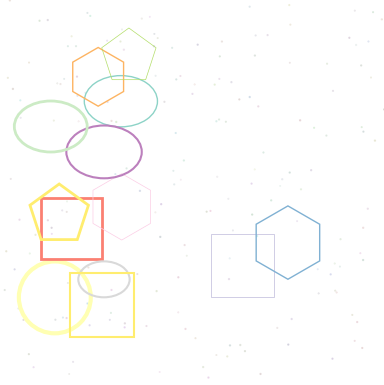[{"shape": "oval", "thickness": 1, "radius": 0.48, "center": [0.314, 0.737]}, {"shape": "circle", "thickness": 3, "radius": 0.47, "center": [0.142, 0.228]}, {"shape": "square", "thickness": 0.5, "radius": 0.41, "center": [0.63, 0.311]}, {"shape": "square", "thickness": 2, "radius": 0.4, "center": [0.186, 0.405]}, {"shape": "hexagon", "thickness": 1, "radius": 0.48, "center": [0.748, 0.37]}, {"shape": "hexagon", "thickness": 1, "radius": 0.38, "center": [0.255, 0.8]}, {"shape": "pentagon", "thickness": 0.5, "radius": 0.37, "center": [0.335, 0.853]}, {"shape": "hexagon", "thickness": 0.5, "radius": 0.43, "center": [0.316, 0.463]}, {"shape": "oval", "thickness": 1.5, "radius": 0.33, "center": [0.27, 0.274]}, {"shape": "oval", "thickness": 1.5, "radius": 0.49, "center": [0.27, 0.605]}, {"shape": "oval", "thickness": 2, "radius": 0.47, "center": [0.132, 0.671]}, {"shape": "square", "thickness": 1.5, "radius": 0.42, "center": [0.265, 0.207]}, {"shape": "pentagon", "thickness": 2, "radius": 0.4, "center": [0.154, 0.442]}]